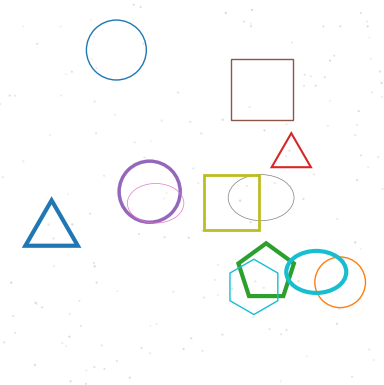[{"shape": "circle", "thickness": 1, "radius": 0.39, "center": [0.302, 0.87]}, {"shape": "triangle", "thickness": 3, "radius": 0.39, "center": [0.134, 0.401]}, {"shape": "circle", "thickness": 1, "radius": 0.33, "center": [0.884, 0.267]}, {"shape": "pentagon", "thickness": 3, "radius": 0.38, "center": [0.691, 0.292]}, {"shape": "triangle", "thickness": 1.5, "radius": 0.29, "center": [0.757, 0.595]}, {"shape": "circle", "thickness": 2.5, "radius": 0.4, "center": [0.389, 0.502]}, {"shape": "square", "thickness": 1, "radius": 0.4, "center": [0.681, 0.767]}, {"shape": "oval", "thickness": 0.5, "radius": 0.37, "center": [0.404, 0.472]}, {"shape": "oval", "thickness": 0.5, "radius": 0.43, "center": [0.678, 0.487]}, {"shape": "square", "thickness": 2, "radius": 0.36, "center": [0.602, 0.474]}, {"shape": "oval", "thickness": 3, "radius": 0.39, "center": [0.821, 0.294]}, {"shape": "hexagon", "thickness": 1, "radius": 0.36, "center": [0.659, 0.255]}]